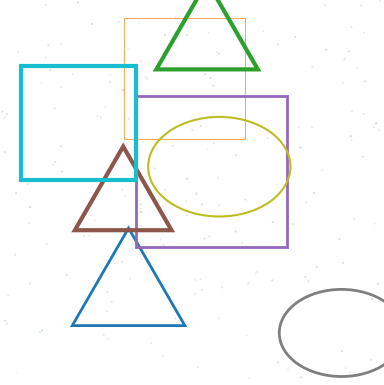[{"shape": "triangle", "thickness": 2, "radius": 0.84, "center": [0.334, 0.239]}, {"shape": "square", "thickness": 0.5, "radius": 0.79, "center": [0.478, 0.796]}, {"shape": "triangle", "thickness": 3, "radius": 0.76, "center": [0.538, 0.896]}, {"shape": "square", "thickness": 2, "radius": 0.98, "center": [0.549, 0.555]}, {"shape": "triangle", "thickness": 3, "radius": 0.72, "center": [0.32, 0.475]}, {"shape": "oval", "thickness": 2, "radius": 0.81, "center": [0.887, 0.135]}, {"shape": "oval", "thickness": 1.5, "radius": 0.92, "center": [0.57, 0.567]}, {"shape": "square", "thickness": 3, "radius": 0.75, "center": [0.205, 0.681]}]